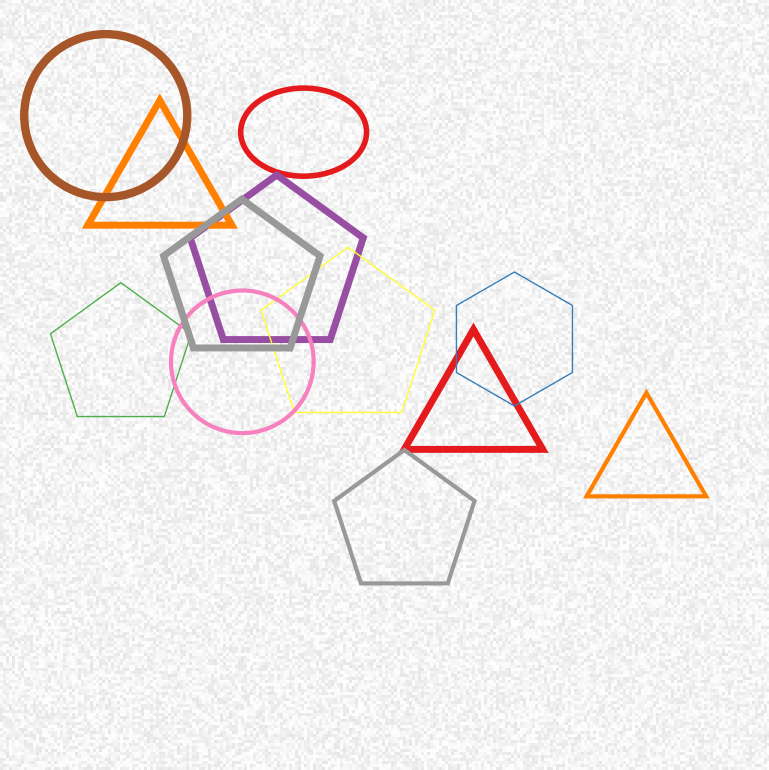[{"shape": "triangle", "thickness": 2.5, "radius": 0.52, "center": [0.615, 0.468]}, {"shape": "oval", "thickness": 2, "radius": 0.41, "center": [0.394, 0.828]}, {"shape": "hexagon", "thickness": 0.5, "radius": 0.43, "center": [0.668, 0.56]}, {"shape": "pentagon", "thickness": 0.5, "radius": 0.48, "center": [0.157, 0.537]}, {"shape": "pentagon", "thickness": 2.5, "radius": 0.59, "center": [0.359, 0.655]}, {"shape": "triangle", "thickness": 2.5, "radius": 0.54, "center": [0.208, 0.762]}, {"shape": "triangle", "thickness": 1.5, "radius": 0.45, "center": [0.839, 0.4]}, {"shape": "pentagon", "thickness": 0.5, "radius": 0.59, "center": [0.452, 0.56]}, {"shape": "circle", "thickness": 3, "radius": 0.53, "center": [0.137, 0.85]}, {"shape": "circle", "thickness": 1.5, "radius": 0.46, "center": [0.315, 0.53]}, {"shape": "pentagon", "thickness": 2.5, "radius": 0.53, "center": [0.314, 0.635]}, {"shape": "pentagon", "thickness": 1.5, "radius": 0.48, "center": [0.525, 0.32]}]